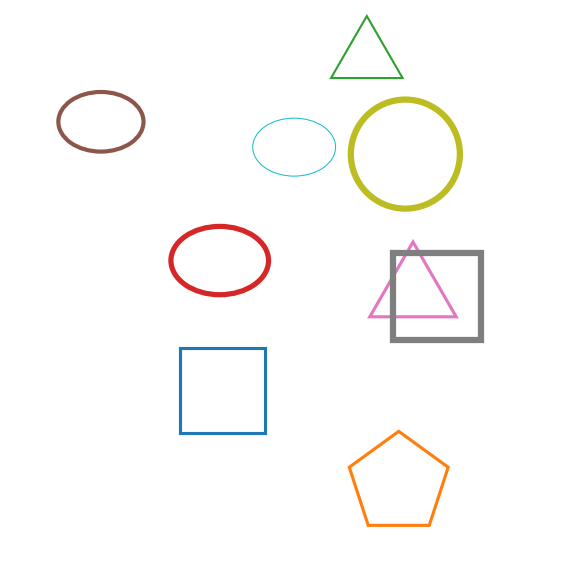[{"shape": "square", "thickness": 1.5, "radius": 0.37, "center": [0.385, 0.323]}, {"shape": "pentagon", "thickness": 1.5, "radius": 0.45, "center": [0.69, 0.162]}, {"shape": "triangle", "thickness": 1, "radius": 0.36, "center": [0.635, 0.9]}, {"shape": "oval", "thickness": 2.5, "radius": 0.42, "center": [0.38, 0.548]}, {"shape": "oval", "thickness": 2, "radius": 0.37, "center": [0.175, 0.788]}, {"shape": "triangle", "thickness": 1.5, "radius": 0.43, "center": [0.715, 0.494]}, {"shape": "square", "thickness": 3, "radius": 0.38, "center": [0.757, 0.485]}, {"shape": "circle", "thickness": 3, "radius": 0.47, "center": [0.702, 0.732]}, {"shape": "oval", "thickness": 0.5, "radius": 0.36, "center": [0.509, 0.744]}]